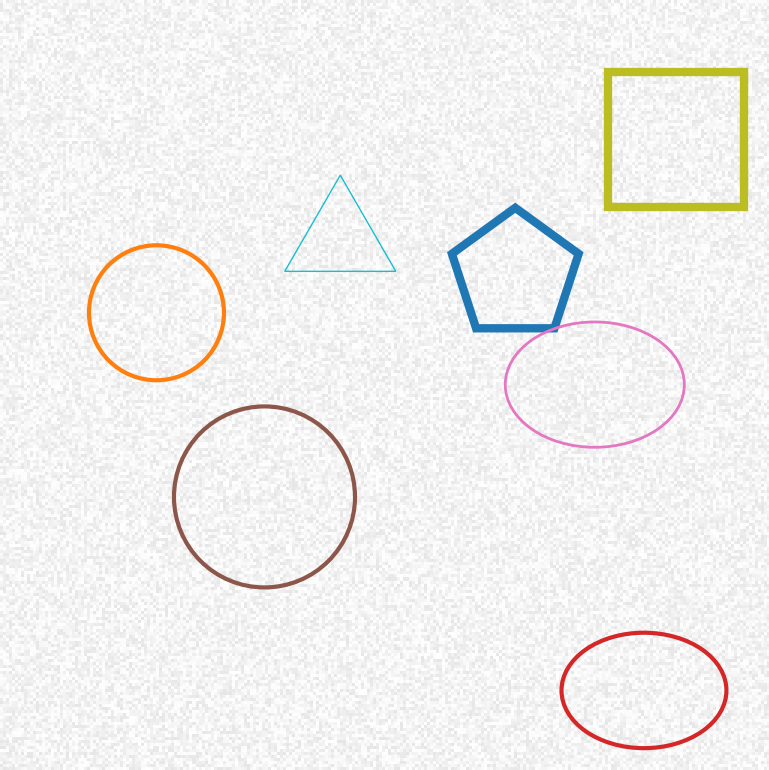[{"shape": "pentagon", "thickness": 3, "radius": 0.43, "center": [0.669, 0.644]}, {"shape": "circle", "thickness": 1.5, "radius": 0.44, "center": [0.203, 0.594]}, {"shape": "oval", "thickness": 1.5, "radius": 0.54, "center": [0.836, 0.103]}, {"shape": "circle", "thickness": 1.5, "radius": 0.59, "center": [0.343, 0.355]}, {"shape": "oval", "thickness": 1, "radius": 0.58, "center": [0.772, 0.5]}, {"shape": "square", "thickness": 3, "radius": 0.44, "center": [0.878, 0.819]}, {"shape": "triangle", "thickness": 0.5, "radius": 0.42, "center": [0.442, 0.689]}]